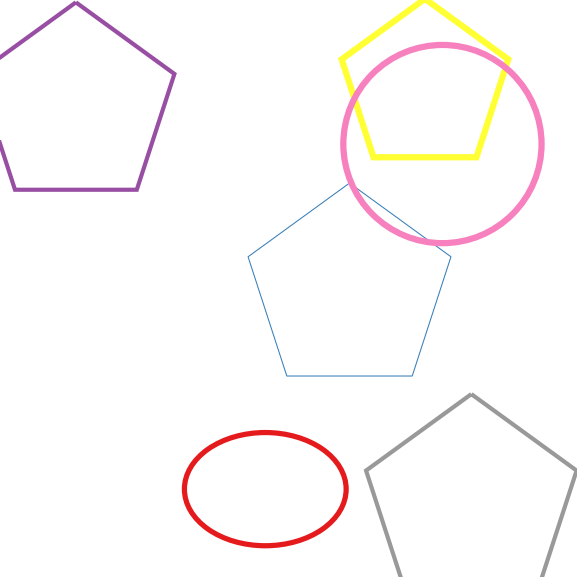[{"shape": "oval", "thickness": 2.5, "radius": 0.7, "center": [0.459, 0.152]}, {"shape": "pentagon", "thickness": 0.5, "radius": 0.92, "center": [0.605, 0.497]}, {"shape": "pentagon", "thickness": 2, "radius": 0.9, "center": [0.131, 0.816]}, {"shape": "pentagon", "thickness": 3, "radius": 0.76, "center": [0.736, 0.85]}, {"shape": "circle", "thickness": 3, "radius": 0.86, "center": [0.766, 0.75]}, {"shape": "pentagon", "thickness": 2, "radius": 0.96, "center": [0.816, 0.125]}]